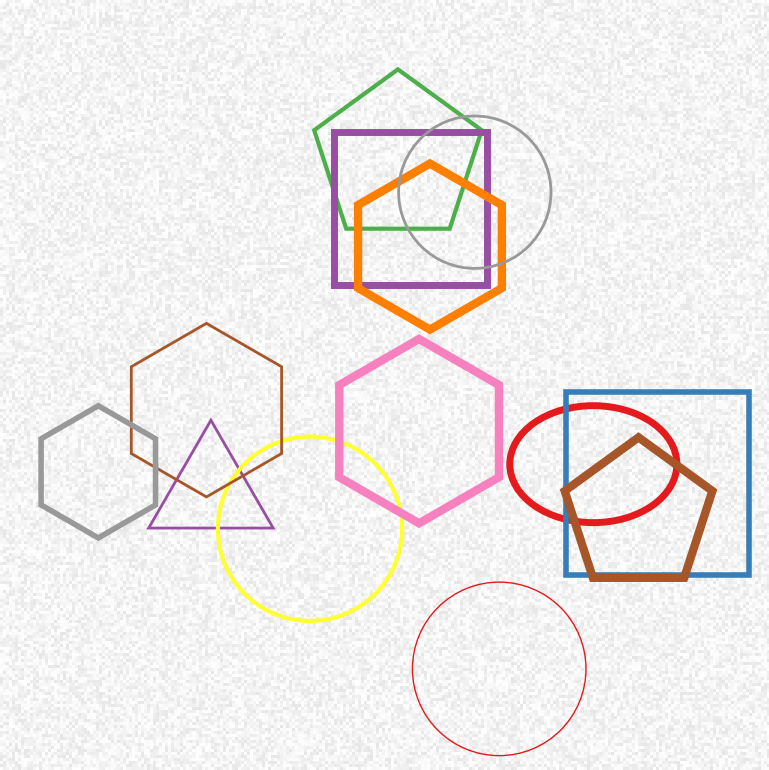[{"shape": "circle", "thickness": 0.5, "radius": 0.56, "center": [0.648, 0.131]}, {"shape": "oval", "thickness": 2.5, "radius": 0.54, "center": [0.771, 0.397]}, {"shape": "square", "thickness": 2, "radius": 0.59, "center": [0.854, 0.372]}, {"shape": "pentagon", "thickness": 1.5, "radius": 0.57, "center": [0.517, 0.796]}, {"shape": "square", "thickness": 2.5, "radius": 0.5, "center": [0.533, 0.73]}, {"shape": "triangle", "thickness": 1, "radius": 0.47, "center": [0.274, 0.361]}, {"shape": "hexagon", "thickness": 3, "radius": 0.54, "center": [0.558, 0.68]}, {"shape": "circle", "thickness": 1.5, "radius": 0.6, "center": [0.403, 0.313]}, {"shape": "hexagon", "thickness": 1, "radius": 0.56, "center": [0.268, 0.467]}, {"shape": "pentagon", "thickness": 3, "radius": 0.5, "center": [0.829, 0.331]}, {"shape": "hexagon", "thickness": 3, "radius": 0.6, "center": [0.544, 0.44]}, {"shape": "hexagon", "thickness": 2, "radius": 0.43, "center": [0.128, 0.387]}, {"shape": "circle", "thickness": 1, "radius": 0.49, "center": [0.617, 0.75]}]